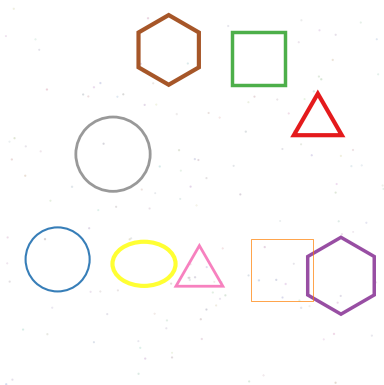[{"shape": "triangle", "thickness": 3, "radius": 0.36, "center": [0.825, 0.685]}, {"shape": "circle", "thickness": 1.5, "radius": 0.42, "center": [0.15, 0.326]}, {"shape": "square", "thickness": 2.5, "radius": 0.34, "center": [0.672, 0.847]}, {"shape": "hexagon", "thickness": 2.5, "radius": 0.5, "center": [0.886, 0.284]}, {"shape": "square", "thickness": 0.5, "radius": 0.4, "center": [0.732, 0.299]}, {"shape": "oval", "thickness": 3, "radius": 0.41, "center": [0.374, 0.315]}, {"shape": "hexagon", "thickness": 3, "radius": 0.45, "center": [0.438, 0.87]}, {"shape": "triangle", "thickness": 2, "radius": 0.35, "center": [0.518, 0.292]}, {"shape": "circle", "thickness": 2, "radius": 0.48, "center": [0.294, 0.6]}]